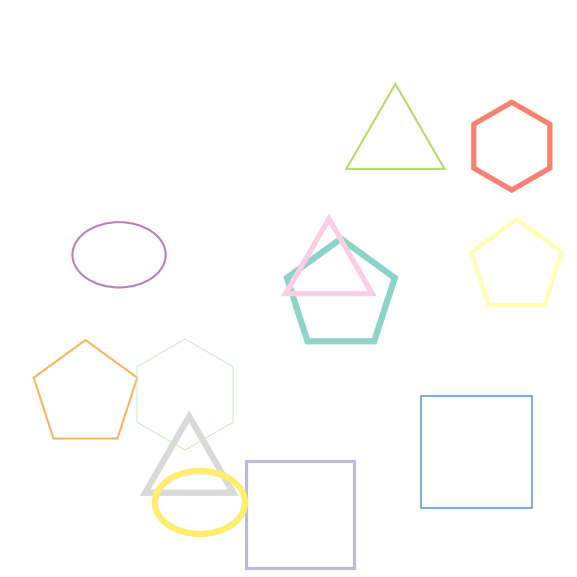[{"shape": "pentagon", "thickness": 3, "radius": 0.49, "center": [0.59, 0.488]}, {"shape": "pentagon", "thickness": 2, "radius": 0.41, "center": [0.895, 0.537]}, {"shape": "square", "thickness": 1.5, "radius": 0.46, "center": [0.519, 0.108]}, {"shape": "hexagon", "thickness": 2.5, "radius": 0.38, "center": [0.886, 0.746]}, {"shape": "square", "thickness": 1, "radius": 0.48, "center": [0.825, 0.216]}, {"shape": "pentagon", "thickness": 1, "radius": 0.47, "center": [0.148, 0.316]}, {"shape": "triangle", "thickness": 1, "radius": 0.49, "center": [0.685, 0.756]}, {"shape": "triangle", "thickness": 2.5, "radius": 0.43, "center": [0.57, 0.534]}, {"shape": "triangle", "thickness": 3, "radius": 0.44, "center": [0.328, 0.19]}, {"shape": "oval", "thickness": 1, "radius": 0.4, "center": [0.206, 0.558]}, {"shape": "hexagon", "thickness": 0.5, "radius": 0.48, "center": [0.32, 0.316]}, {"shape": "oval", "thickness": 3, "radius": 0.39, "center": [0.346, 0.129]}]